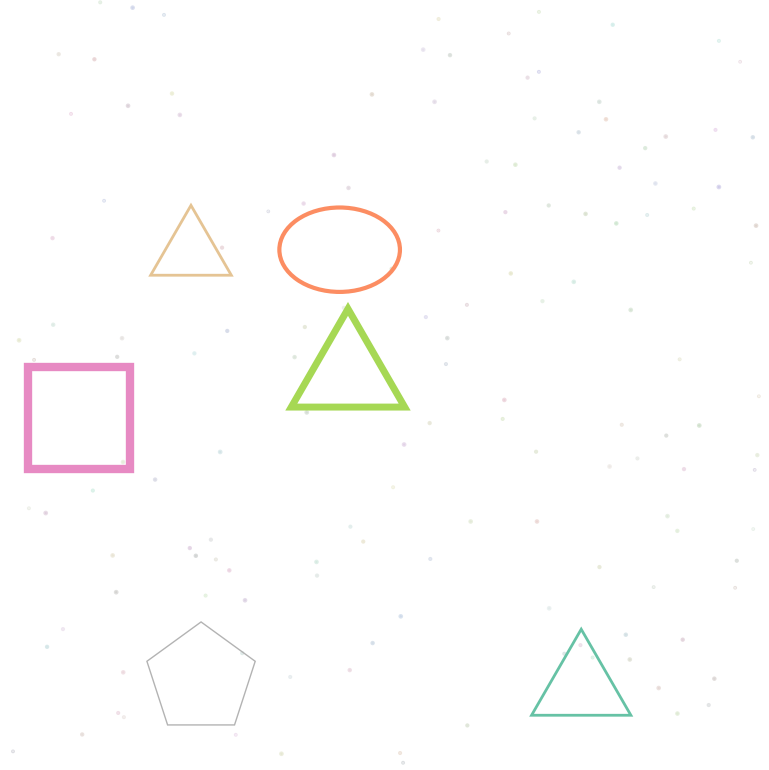[{"shape": "triangle", "thickness": 1, "radius": 0.37, "center": [0.755, 0.108]}, {"shape": "oval", "thickness": 1.5, "radius": 0.39, "center": [0.441, 0.676]}, {"shape": "square", "thickness": 3, "radius": 0.33, "center": [0.102, 0.457]}, {"shape": "triangle", "thickness": 2.5, "radius": 0.43, "center": [0.452, 0.514]}, {"shape": "triangle", "thickness": 1, "radius": 0.3, "center": [0.248, 0.673]}, {"shape": "pentagon", "thickness": 0.5, "radius": 0.37, "center": [0.261, 0.118]}]